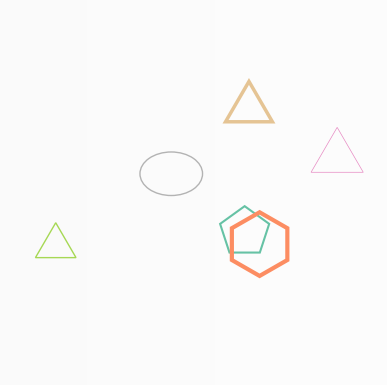[{"shape": "pentagon", "thickness": 1.5, "radius": 0.33, "center": [0.631, 0.398]}, {"shape": "hexagon", "thickness": 3, "radius": 0.41, "center": [0.67, 0.366]}, {"shape": "triangle", "thickness": 0.5, "radius": 0.39, "center": [0.87, 0.591]}, {"shape": "triangle", "thickness": 1, "radius": 0.3, "center": [0.144, 0.361]}, {"shape": "triangle", "thickness": 2.5, "radius": 0.35, "center": [0.642, 0.719]}, {"shape": "oval", "thickness": 1, "radius": 0.4, "center": [0.442, 0.549]}]